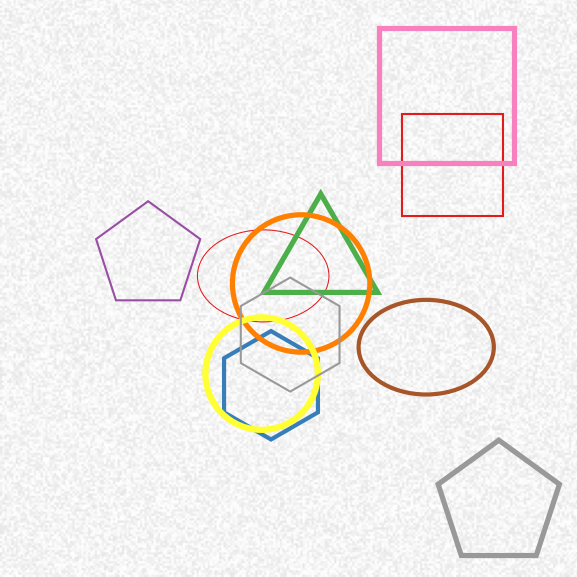[{"shape": "oval", "thickness": 0.5, "radius": 0.57, "center": [0.456, 0.521]}, {"shape": "square", "thickness": 1, "radius": 0.44, "center": [0.783, 0.714]}, {"shape": "hexagon", "thickness": 2, "radius": 0.47, "center": [0.469, 0.332]}, {"shape": "triangle", "thickness": 2.5, "radius": 0.57, "center": [0.555, 0.55]}, {"shape": "pentagon", "thickness": 1, "radius": 0.47, "center": [0.257, 0.556]}, {"shape": "circle", "thickness": 2.5, "radius": 0.59, "center": [0.521, 0.508]}, {"shape": "circle", "thickness": 3, "radius": 0.49, "center": [0.453, 0.352]}, {"shape": "oval", "thickness": 2, "radius": 0.59, "center": [0.738, 0.398]}, {"shape": "square", "thickness": 2.5, "radius": 0.59, "center": [0.773, 0.834]}, {"shape": "pentagon", "thickness": 2.5, "radius": 0.55, "center": [0.864, 0.126]}, {"shape": "hexagon", "thickness": 1, "radius": 0.49, "center": [0.502, 0.42]}]